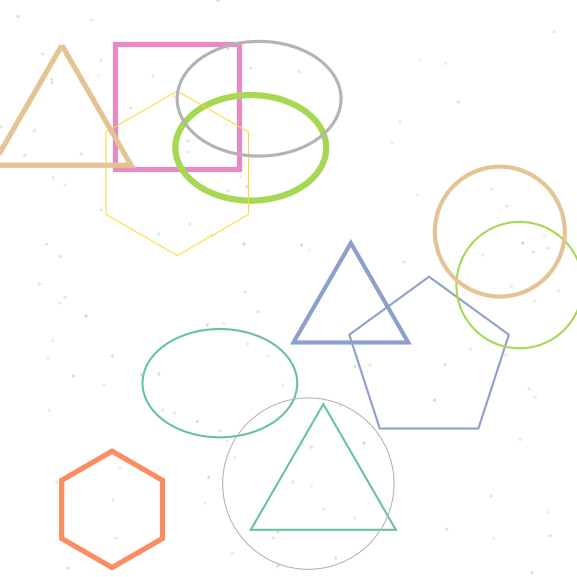[{"shape": "triangle", "thickness": 1, "radius": 0.73, "center": [0.56, 0.154]}, {"shape": "oval", "thickness": 1, "radius": 0.67, "center": [0.381, 0.336]}, {"shape": "hexagon", "thickness": 2.5, "radius": 0.5, "center": [0.194, 0.117]}, {"shape": "triangle", "thickness": 2, "radius": 0.57, "center": [0.608, 0.463]}, {"shape": "pentagon", "thickness": 1, "radius": 0.73, "center": [0.743, 0.375]}, {"shape": "square", "thickness": 2.5, "radius": 0.54, "center": [0.306, 0.815]}, {"shape": "oval", "thickness": 3, "radius": 0.65, "center": [0.434, 0.743]}, {"shape": "circle", "thickness": 1, "radius": 0.55, "center": [0.9, 0.505]}, {"shape": "hexagon", "thickness": 0.5, "radius": 0.71, "center": [0.307, 0.699]}, {"shape": "circle", "thickness": 2, "radius": 0.56, "center": [0.865, 0.598]}, {"shape": "triangle", "thickness": 2.5, "radius": 0.69, "center": [0.107, 0.782]}, {"shape": "circle", "thickness": 0.5, "radius": 0.74, "center": [0.534, 0.162]}, {"shape": "oval", "thickness": 1.5, "radius": 0.71, "center": [0.449, 0.828]}]